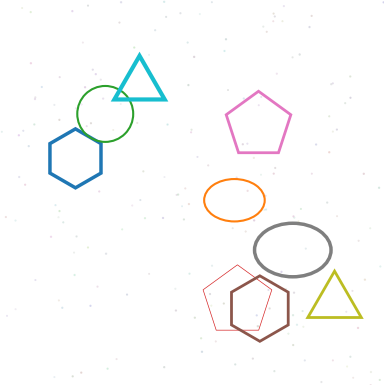[{"shape": "hexagon", "thickness": 2.5, "radius": 0.38, "center": [0.196, 0.589]}, {"shape": "oval", "thickness": 1.5, "radius": 0.39, "center": [0.609, 0.48]}, {"shape": "circle", "thickness": 1.5, "radius": 0.36, "center": [0.273, 0.704]}, {"shape": "pentagon", "thickness": 0.5, "radius": 0.47, "center": [0.617, 0.218]}, {"shape": "hexagon", "thickness": 2, "radius": 0.43, "center": [0.675, 0.199]}, {"shape": "pentagon", "thickness": 2, "radius": 0.44, "center": [0.671, 0.675]}, {"shape": "oval", "thickness": 2.5, "radius": 0.5, "center": [0.76, 0.351]}, {"shape": "triangle", "thickness": 2, "radius": 0.4, "center": [0.869, 0.215]}, {"shape": "triangle", "thickness": 3, "radius": 0.38, "center": [0.362, 0.779]}]